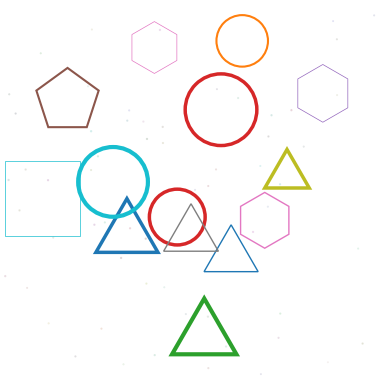[{"shape": "triangle", "thickness": 1, "radius": 0.41, "center": [0.6, 0.335]}, {"shape": "triangle", "thickness": 2.5, "radius": 0.47, "center": [0.33, 0.391]}, {"shape": "circle", "thickness": 1.5, "radius": 0.33, "center": [0.629, 0.894]}, {"shape": "triangle", "thickness": 3, "radius": 0.48, "center": [0.53, 0.128]}, {"shape": "circle", "thickness": 2.5, "radius": 0.47, "center": [0.574, 0.715]}, {"shape": "circle", "thickness": 2.5, "radius": 0.36, "center": [0.46, 0.436]}, {"shape": "hexagon", "thickness": 0.5, "radius": 0.37, "center": [0.838, 0.758]}, {"shape": "pentagon", "thickness": 1.5, "radius": 0.43, "center": [0.175, 0.739]}, {"shape": "hexagon", "thickness": 1, "radius": 0.36, "center": [0.688, 0.428]}, {"shape": "hexagon", "thickness": 0.5, "radius": 0.34, "center": [0.401, 0.877]}, {"shape": "triangle", "thickness": 1, "radius": 0.41, "center": [0.496, 0.389]}, {"shape": "triangle", "thickness": 2.5, "radius": 0.33, "center": [0.745, 0.545]}, {"shape": "circle", "thickness": 3, "radius": 0.45, "center": [0.294, 0.528]}, {"shape": "square", "thickness": 0.5, "radius": 0.48, "center": [0.111, 0.485]}]